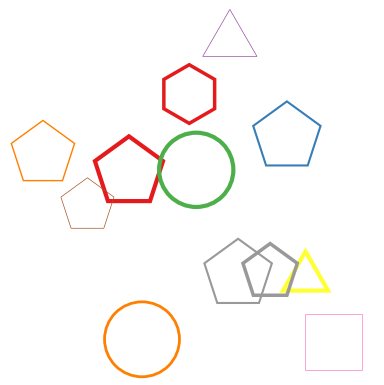[{"shape": "pentagon", "thickness": 3, "radius": 0.46, "center": [0.335, 0.553]}, {"shape": "hexagon", "thickness": 2.5, "radius": 0.38, "center": [0.492, 0.756]}, {"shape": "pentagon", "thickness": 1.5, "radius": 0.46, "center": [0.745, 0.645]}, {"shape": "circle", "thickness": 3, "radius": 0.48, "center": [0.51, 0.559]}, {"shape": "triangle", "thickness": 0.5, "radius": 0.41, "center": [0.597, 0.894]}, {"shape": "circle", "thickness": 2, "radius": 0.49, "center": [0.369, 0.119]}, {"shape": "pentagon", "thickness": 1, "radius": 0.43, "center": [0.112, 0.601]}, {"shape": "triangle", "thickness": 3, "radius": 0.34, "center": [0.794, 0.279]}, {"shape": "pentagon", "thickness": 0.5, "radius": 0.36, "center": [0.227, 0.466]}, {"shape": "square", "thickness": 0.5, "radius": 0.37, "center": [0.866, 0.111]}, {"shape": "pentagon", "thickness": 2.5, "radius": 0.37, "center": [0.702, 0.293]}, {"shape": "pentagon", "thickness": 1.5, "radius": 0.46, "center": [0.618, 0.288]}]